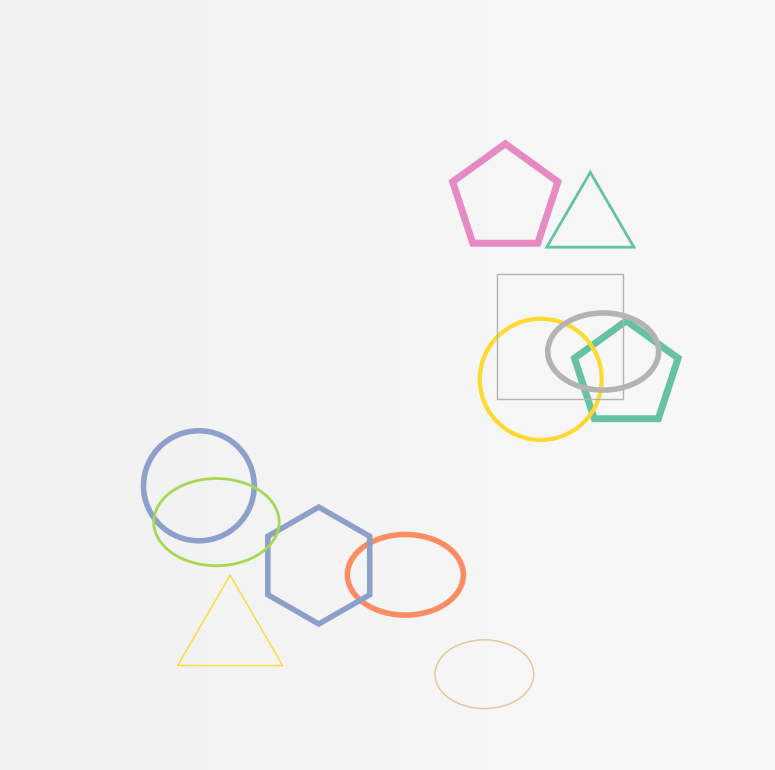[{"shape": "triangle", "thickness": 1, "radius": 0.32, "center": [0.762, 0.711]}, {"shape": "pentagon", "thickness": 2.5, "radius": 0.35, "center": [0.808, 0.513]}, {"shape": "oval", "thickness": 2, "radius": 0.37, "center": [0.523, 0.254]}, {"shape": "hexagon", "thickness": 2, "radius": 0.38, "center": [0.411, 0.266]}, {"shape": "circle", "thickness": 2, "radius": 0.36, "center": [0.257, 0.369]}, {"shape": "pentagon", "thickness": 2.5, "radius": 0.36, "center": [0.652, 0.742]}, {"shape": "oval", "thickness": 1, "radius": 0.4, "center": [0.279, 0.322]}, {"shape": "triangle", "thickness": 0.5, "radius": 0.39, "center": [0.297, 0.175]}, {"shape": "circle", "thickness": 1.5, "radius": 0.39, "center": [0.698, 0.507]}, {"shape": "oval", "thickness": 0.5, "radius": 0.32, "center": [0.625, 0.124]}, {"shape": "square", "thickness": 0.5, "radius": 0.41, "center": [0.723, 0.563]}, {"shape": "oval", "thickness": 2, "radius": 0.36, "center": [0.778, 0.543]}]